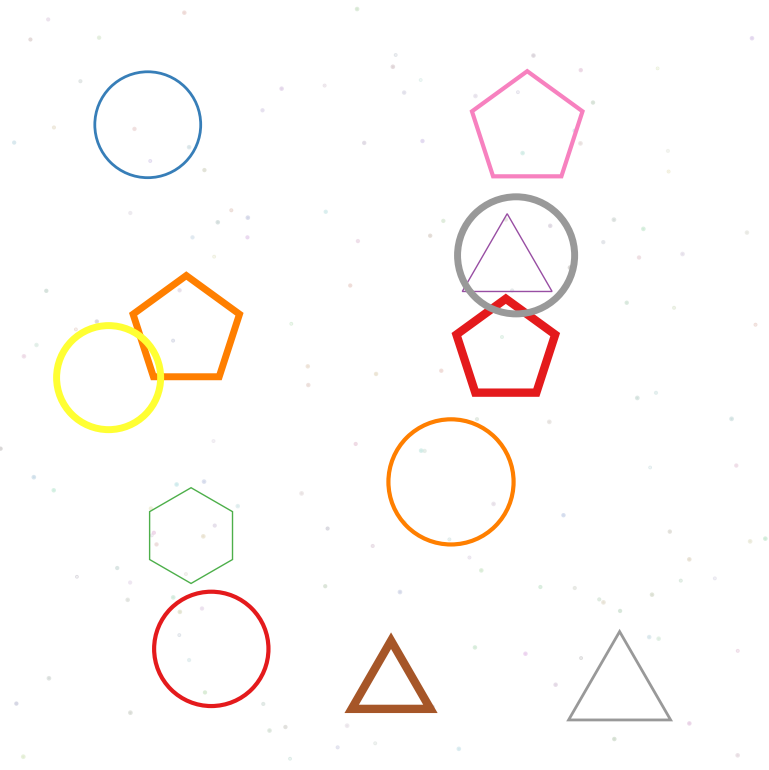[{"shape": "circle", "thickness": 1.5, "radius": 0.37, "center": [0.274, 0.157]}, {"shape": "pentagon", "thickness": 3, "radius": 0.34, "center": [0.657, 0.545]}, {"shape": "circle", "thickness": 1, "radius": 0.34, "center": [0.192, 0.838]}, {"shape": "hexagon", "thickness": 0.5, "radius": 0.31, "center": [0.248, 0.304]}, {"shape": "triangle", "thickness": 0.5, "radius": 0.34, "center": [0.659, 0.655]}, {"shape": "circle", "thickness": 1.5, "radius": 0.41, "center": [0.586, 0.374]}, {"shape": "pentagon", "thickness": 2.5, "radius": 0.36, "center": [0.242, 0.569]}, {"shape": "circle", "thickness": 2.5, "radius": 0.34, "center": [0.141, 0.51]}, {"shape": "triangle", "thickness": 3, "radius": 0.3, "center": [0.508, 0.109]}, {"shape": "pentagon", "thickness": 1.5, "radius": 0.38, "center": [0.685, 0.832]}, {"shape": "circle", "thickness": 2.5, "radius": 0.38, "center": [0.67, 0.668]}, {"shape": "triangle", "thickness": 1, "radius": 0.38, "center": [0.805, 0.103]}]